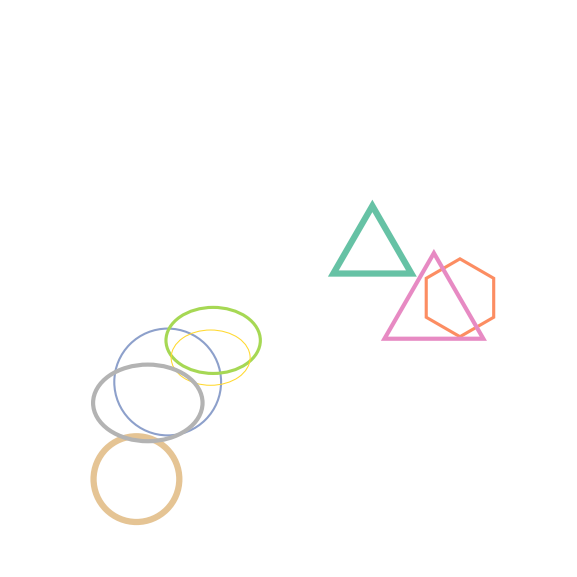[{"shape": "triangle", "thickness": 3, "radius": 0.39, "center": [0.645, 0.565]}, {"shape": "hexagon", "thickness": 1.5, "radius": 0.34, "center": [0.796, 0.483]}, {"shape": "circle", "thickness": 1, "radius": 0.46, "center": [0.29, 0.338]}, {"shape": "triangle", "thickness": 2, "radius": 0.49, "center": [0.751, 0.462]}, {"shape": "oval", "thickness": 1.5, "radius": 0.41, "center": [0.369, 0.41]}, {"shape": "oval", "thickness": 0.5, "radius": 0.34, "center": [0.365, 0.38]}, {"shape": "circle", "thickness": 3, "radius": 0.37, "center": [0.236, 0.169]}, {"shape": "oval", "thickness": 2, "radius": 0.47, "center": [0.256, 0.301]}]